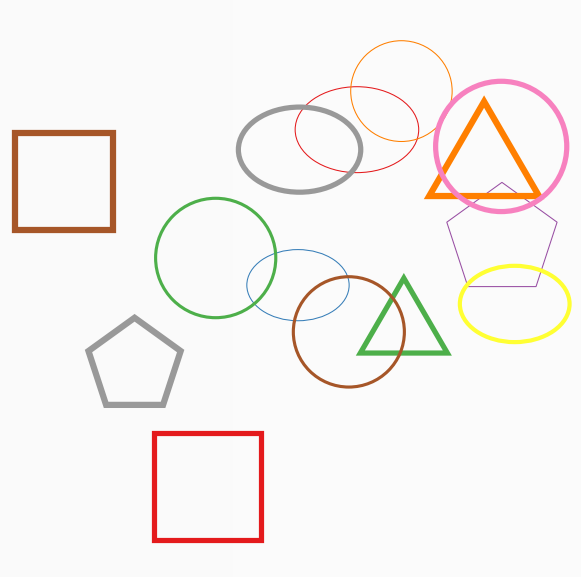[{"shape": "square", "thickness": 2.5, "radius": 0.46, "center": [0.357, 0.157]}, {"shape": "oval", "thickness": 0.5, "radius": 0.53, "center": [0.614, 0.775]}, {"shape": "oval", "thickness": 0.5, "radius": 0.44, "center": [0.513, 0.505]}, {"shape": "circle", "thickness": 1.5, "radius": 0.52, "center": [0.371, 0.552]}, {"shape": "triangle", "thickness": 2.5, "radius": 0.43, "center": [0.695, 0.431]}, {"shape": "pentagon", "thickness": 0.5, "radius": 0.5, "center": [0.864, 0.584]}, {"shape": "triangle", "thickness": 3, "radius": 0.55, "center": [0.833, 0.714]}, {"shape": "circle", "thickness": 0.5, "radius": 0.44, "center": [0.691, 0.841]}, {"shape": "oval", "thickness": 2, "radius": 0.47, "center": [0.886, 0.473]}, {"shape": "square", "thickness": 3, "radius": 0.42, "center": [0.111, 0.685]}, {"shape": "circle", "thickness": 1.5, "radius": 0.48, "center": [0.6, 0.424]}, {"shape": "circle", "thickness": 2.5, "radius": 0.56, "center": [0.862, 0.746]}, {"shape": "oval", "thickness": 2.5, "radius": 0.53, "center": [0.515, 0.74]}, {"shape": "pentagon", "thickness": 3, "radius": 0.42, "center": [0.232, 0.366]}]